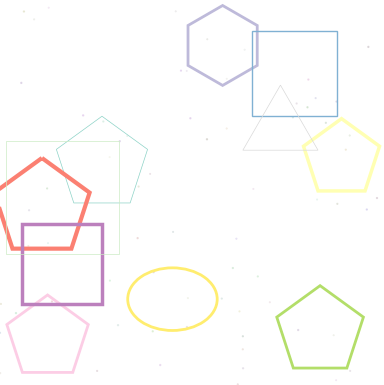[{"shape": "pentagon", "thickness": 0.5, "radius": 0.62, "center": [0.265, 0.574]}, {"shape": "pentagon", "thickness": 2.5, "radius": 0.52, "center": [0.887, 0.588]}, {"shape": "hexagon", "thickness": 2, "radius": 0.52, "center": [0.578, 0.882]}, {"shape": "pentagon", "thickness": 3, "radius": 0.65, "center": [0.109, 0.459]}, {"shape": "square", "thickness": 1, "radius": 0.55, "center": [0.766, 0.81]}, {"shape": "pentagon", "thickness": 2, "radius": 0.59, "center": [0.831, 0.14]}, {"shape": "pentagon", "thickness": 2, "radius": 0.56, "center": [0.124, 0.123]}, {"shape": "triangle", "thickness": 0.5, "radius": 0.56, "center": [0.728, 0.666]}, {"shape": "square", "thickness": 2.5, "radius": 0.52, "center": [0.162, 0.314]}, {"shape": "square", "thickness": 0.5, "radius": 0.73, "center": [0.162, 0.487]}, {"shape": "oval", "thickness": 2, "radius": 0.58, "center": [0.448, 0.223]}]